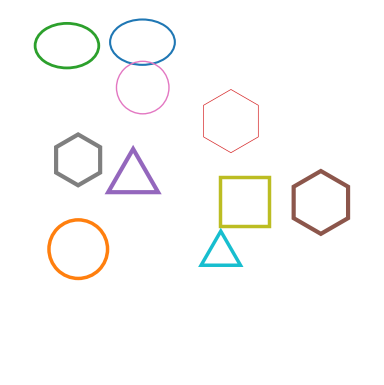[{"shape": "oval", "thickness": 1.5, "radius": 0.42, "center": [0.37, 0.89]}, {"shape": "circle", "thickness": 2.5, "radius": 0.38, "center": [0.203, 0.353]}, {"shape": "oval", "thickness": 2, "radius": 0.41, "center": [0.174, 0.881]}, {"shape": "hexagon", "thickness": 0.5, "radius": 0.41, "center": [0.6, 0.685]}, {"shape": "triangle", "thickness": 3, "radius": 0.37, "center": [0.346, 0.538]}, {"shape": "hexagon", "thickness": 3, "radius": 0.41, "center": [0.833, 0.474]}, {"shape": "circle", "thickness": 1, "radius": 0.34, "center": [0.371, 0.773]}, {"shape": "hexagon", "thickness": 3, "radius": 0.33, "center": [0.203, 0.585]}, {"shape": "square", "thickness": 2.5, "radius": 0.32, "center": [0.635, 0.477]}, {"shape": "triangle", "thickness": 2.5, "radius": 0.3, "center": [0.574, 0.341]}]